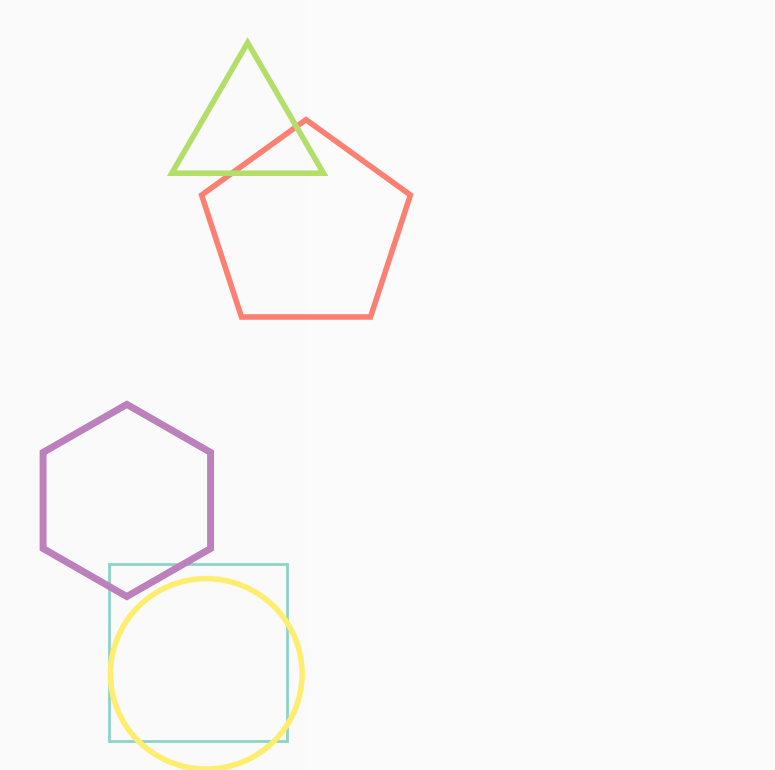[{"shape": "square", "thickness": 1, "radius": 0.57, "center": [0.255, 0.153]}, {"shape": "pentagon", "thickness": 2, "radius": 0.71, "center": [0.395, 0.703]}, {"shape": "triangle", "thickness": 2, "radius": 0.57, "center": [0.32, 0.832]}, {"shape": "hexagon", "thickness": 2.5, "radius": 0.62, "center": [0.164, 0.35]}, {"shape": "circle", "thickness": 2, "radius": 0.62, "center": [0.266, 0.125]}]